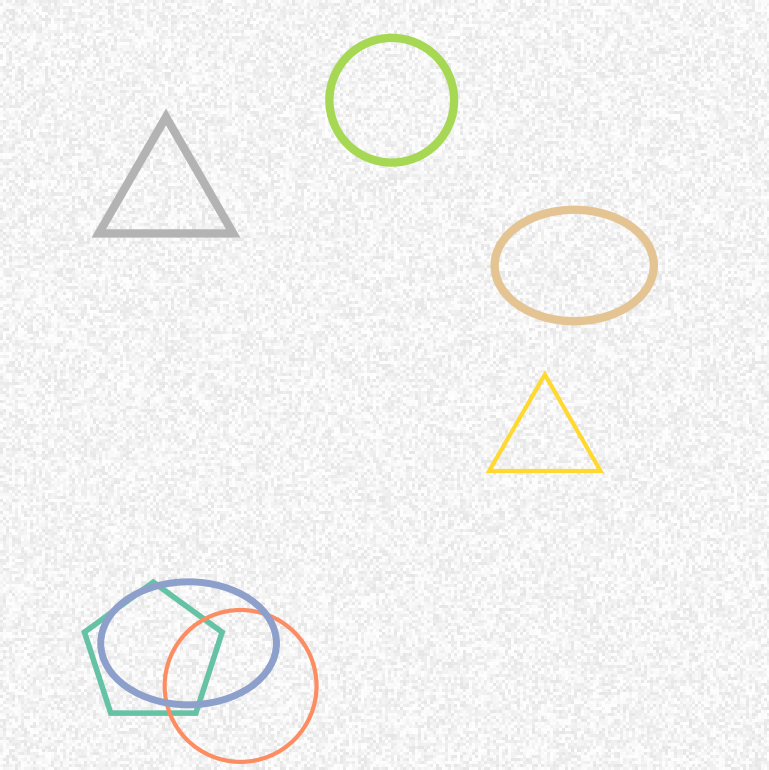[{"shape": "pentagon", "thickness": 2, "radius": 0.47, "center": [0.199, 0.15]}, {"shape": "circle", "thickness": 1.5, "radius": 0.49, "center": [0.312, 0.109]}, {"shape": "oval", "thickness": 2.5, "radius": 0.57, "center": [0.245, 0.165]}, {"shape": "circle", "thickness": 3, "radius": 0.4, "center": [0.509, 0.87]}, {"shape": "triangle", "thickness": 1.5, "radius": 0.42, "center": [0.708, 0.43]}, {"shape": "oval", "thickness": 3, "radius": 0.52, "center": [0.746, 0.655]}, {"shape": "triangle", "thickness": 3, "radius": 0.5, "center": [0.216, 0.747]}]